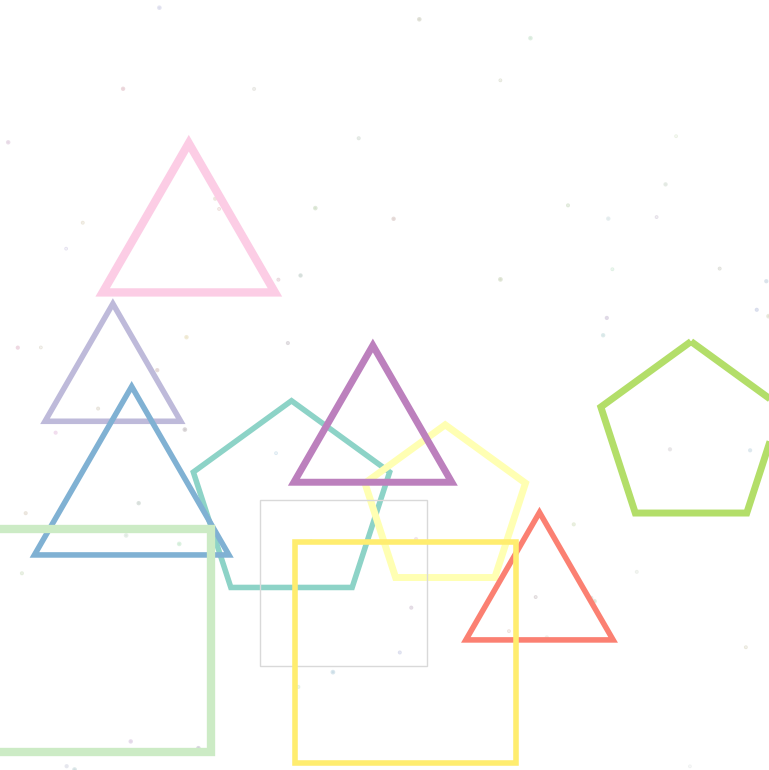[{"shape": "pentagon", "thickness": 2, "radius": 0.67, "center": [0.379, 0.345]}, {"shape": "pentagon", "thickness": 2.5, "radius": 0.55, "center": [0.578, 0.339]}, {"shape": "triangle", "thickness": 2, "radius": 0.51, "center": [0.147, 0.504]}, {"shape": "triangle", "thickness": 2, "radius": 0.55, "center": [0.701, 0.224]}, {"shape": "triangle", "thickness": 2, "radius": 0.73, "center": [0.171, 0.352]}, {"shape": "pentagon", "thickness": 2.5, "radius": 0.62, "center": [0.897, 0.433]}, {"shape": "triangle", "thickness": 3, "radius": 0.65, "center": [0.245, 0.685]}, {"shape": "square", "thickness": 0.5, "radius": 0.54, "center": [0.446, 0.243]}, {"shape": "triangle", "thickness": 2.5, "radius": 0.59, "center": [0.484, 0.433]}, {"shape": "square", "thickness": 3, "radius": 0.72, "center": [0.129, 0.168]}, {"shape": "square", "thickness": 2, "radius": 0.72, "center": [0.526, 0.153]}]